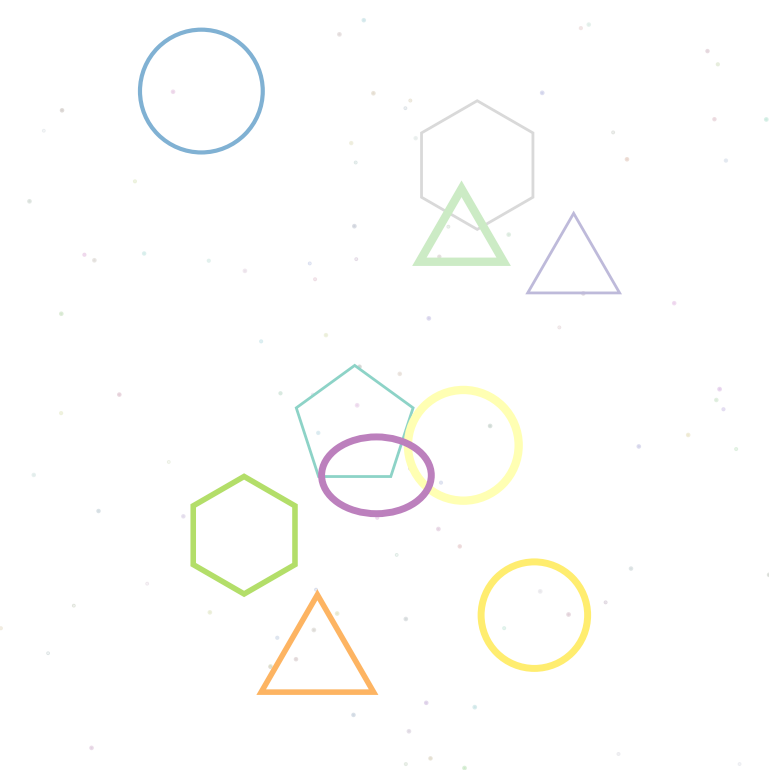[{"shape": "pentagon", "thickness": 1, "radius": 0.4, "center": [0.461, 0.446]}, {"shape": "circle", "thickness": 3, "radius": 0.36, "center": [0.602, 0.422]}, {"shape": "triangle", "thickness": 1, "radius": 0.34, "center": [0.745, 0.654]}, {"shape": "circle", "thickness": 1.5, "radius": 0.4, "center": [0.262, 0.882]}, {"shape": "triangle", "thickness": 2, "radius": 0.42, "center": [0.412, 0.143]}, {"shape": "hexagon", "thickness": 2, "radius": 0.38, "center": [0.317, 0.305]}, {"shape": "hexagon", "thickness": 1, "radius": 0.42, "center": [0.62, 0.786]}, {"shape": "oval", "thickness": 2.5, "radius": 0.36, "center": [0.489, 0.383]}, {"shape": "triangle", "thickness": 3, "radius": 0.32, "center": [0.599, 0.692]}, {"shape": "circle", "thickness": 2.5, "radius": 0.35, "center": [0.694, 0.201]}]